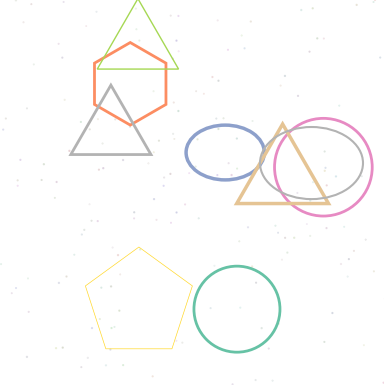[{"shape": "circle", "thickness": 2, "radius": 0.56, "center": [0.615, 0.197]}, {"shape": "hexagon", "thickness": 2, "radius": 0.54, "center": [0.338, 0.782]}, {"shape": "oval", "thickness": 2.5, "radius": 0.51, "center": [0.585, 0.604]}, {"shape": "circle", "thickness": 2, "radius": 0.63, "center": [0.84, 0.566]}, {"shape": "triangle", "thickness": 1, "radius": 0.61, "center": [0.358, 0.882]}, {"shape": "pentagon", "thickness": 0.5, "radius": 0.73, "center": [0.361, 0.212]}, {"shape": "triangle", "thickness": 2.5, "radius": 0.69, "center": [0.734, 0.54]}, {"shape": "oval", "thickness": 1.5, "radius": 0.67, "center": [0.809, 0.576]}, {"shape": "triangle", "thickness": 2, "radius": 0.6, "center": [0.288, 0.659]}]